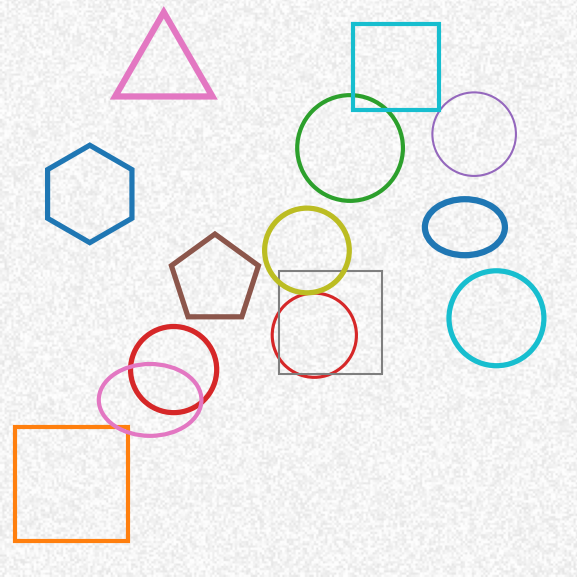[{"shape": "hexagon", "thickness": 2.5, "radius": 0.42, "center": [0.155, 0.663]}, {"shape": "oval", "thickness": 3, "radius": 0.35, "center": [0.805, 0.606]}, {"shape": "square", "thickness": 2, "radius": 0.49, "center": [0.124, 0.161]}, {"shape": "circle", "thickness": 2, "radius": 0.46, "center": [0.606, 0.743]}, {"shape": "circle", "thickness": 2.5, "radius": 0.37, "center": [0.301, 0.359]}, {"shape": "circle", "thickness": 1.5, "radius": 0.36, "center": [0.544, 0.419]}, {"shape": "circle", "thickness": 1, "radius": 0.36, "center": [0.821, 0.767]}, {"shape": "pentagon", "thickness": 2.5, "radius": 0.4, "center": [0.372, 0.515]}, {"shape": "triangle", "thickness": 3, "radius": 0.49, "center": [0.284, 0.881]}, {"shape": "oval", "thickness": 2, "radius": 0.44, "center": [0.26, 0.307]}, {"shape": "square", "thickness": 1, "radius": 0.45, "center": [0.573, 0.441]}, {"shape": "circle", "thickness": 2.5, "radius": 0.37, "center": [0.532, 0.565]}, {"shape": "circle", "thickness": 2.5, "radius": 0.41, "center": [0.86, 0.448]}, {"shape": "square", "thickness": 2, "radius": 0.37, "center": [0.686, 0.883]}]